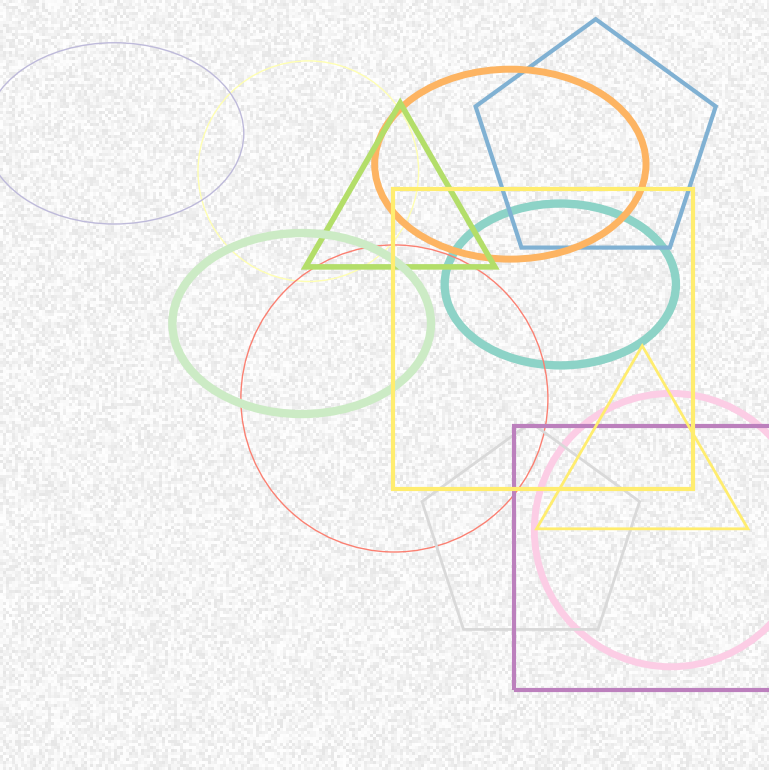[{"shape": "oval", "thickness": 3, "radius": 0.75, "center": [0.728, 0.631]}, {"shape": "circle", "thickness": 0.5, "radius": 0.72, "center": [0.4, 0.778]}, {"shape": "oval", "thickness": 0.5, "radius": 0.84, "center": [0.148, 0.827]}, {"shape": "circle", "thickness": 0.5, "radius": 1.0, "center": [0.512, 0.482]}, {"shape": "pentagon", "thickness": 1.5, "radius": 0.82, "center": [0.774, 0.811]}, {"shape": "oval", "thickness": 2.5, "radius": 0.88, "center": [0.663, 0.787]}, {"shape": "triangle", "thickness": 2, "radius": 0.71, "center": [0.52, 0.724]}, {"shape": "circle", "thickness": 2.5, "radius": 0.89, "center": [0.871, 0.312]}, {"shape": "pentagon", "thickness": 1, "radius": 0.74, "center": [0.689, 0.303]}, {"shape": "square", "thickness": 1.5, "radius": 0.86, "center": [0.839, 0.275]}, {"shape": "oval", "thickness": 3, "radius": 0.84, "center": [0.392, 0.58]}, {"shape": "triangle", "thickness": 1, "radius": 0.79, "center": [0.834, 0.392]}, {"shape": "square", "thickness": 1.5, "radius": 0.97, "center": [0.705, 0.56]}]